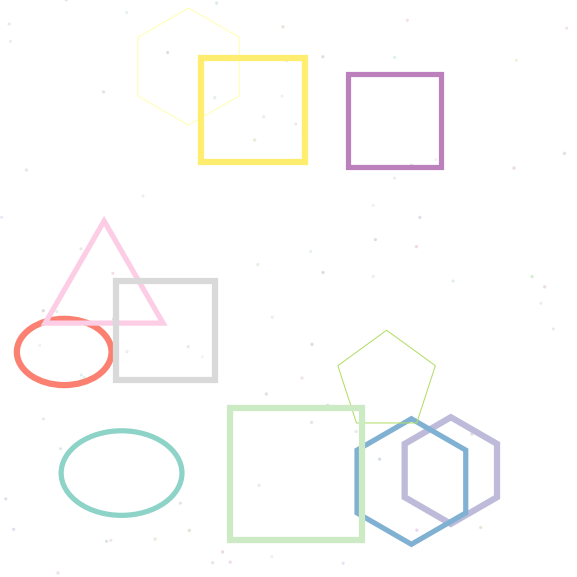[{"shape": "oval", "thickness": 2.5, "radius": 0.52, "center": [0.21, 0.18]}, {"shape": "hexagon", "thickness": 0.5, "radius": 0.51, "center": [0.327, 0.884]}, {"shape": "hexagon", "thickness": 3, "radius": 0.46, "center": [0.781, 0.184]}, {"shape": "oval", "thickness": 3, "radius": 0.41, "center": [0.111, 0.39]}, {"shape": "hexagon", "thickness": 2.5, "radius": 0.54, "center": [0.712, 0.165]}, {"shape": "pentagon", "thickness": 0.5, "radius": 0.44, "center": [0.669, 0.339]}, {"shape": "triangle", "thickness": 2.5, "radius": 0.59, "center": [0.18, 0.499]}, {"shape": "square", "thickness": 3, "radius": 0.43, "center": [0.287, 0.427]}, {"shape": "square", "thickness": 2.5, "radius": 0.4, "center": [0.683, 0.791]}, {"shape": "square", "thickness": 3, "radius": 0.57, "center": [0.512, 0.178]}, {"shape": "square", "thickness": 3, "radius": 0.45, "center": [0.438, 0.809]}]